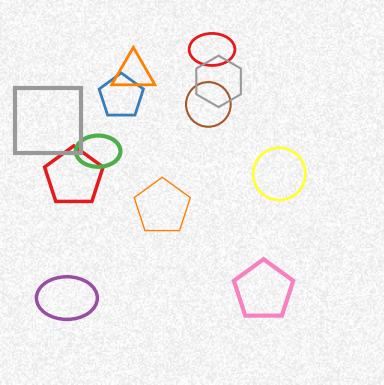[{"shape": "oval", "thickness": 2, "radius": 0.3, "center": [0.551, 0.872]}, {"shape": "pentagon", "thickness": 2.5, "radius": 0.4, "center": [0.192, 0.541]}, {"shape": "pentagon", "thickness": 2, "radius": 0.3, "center": [0.315, 0.75]}, {"shape": "oval", "thickness": 3, "radius": 0.29, "center": [0.255, 0.607]}, {"shape": "oval", "thickness": 2.5, "radius": 0.4, "center": [0.174, 0.226]}, {"shape": "triangle", "thickness": 2, "radius": 0.32, "center": [0.346, 0.812]}, {"shape": "pentagon", "thickness": 1, "radius": 0.38, "center": [0.421, 0.463]}, {"shape": "circle", "thickness": 2, "radius": 0.34, "center": [0.725, 0.548]}, {"shape": "circle", "thickness": 1.5, "radius": 0.29, "center": [0.541, 0.729]}, {"shape": "pentagon", "thickness": 3, "radius": 0.41, "center": [0.685, 0.246]}, {"shape": "square", "thickness": 3, "radius": 0.43, "center": [0.124, 0.687]}, {"shape": "hexagon", "thickness": 1.5, "radius": 0.33, "center": [0.568, 0.789]}]